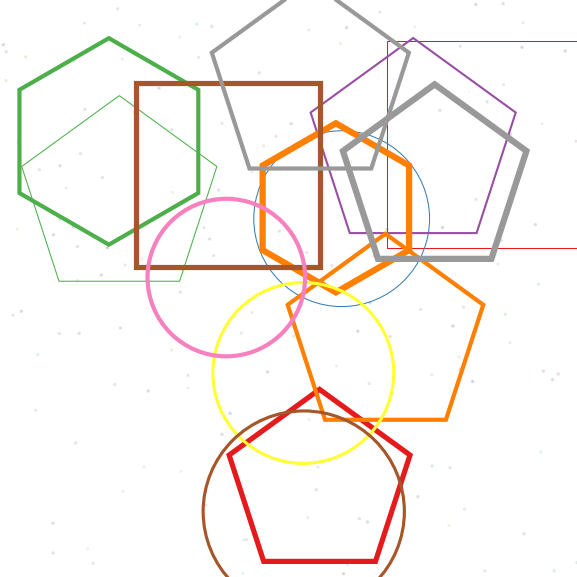[{"shape": "pentagon", "thickness": 2.5, "radius": 0.82, "center": [0.553, 0.16]}, {"shape": "square", "thickness": 0.5, "radius": 0.9, "center": [0.848, 0.749]}, {"shape": "circle", "thickness": 0.5, "radius": 0.76, "center": [0.592, 0.62]}, {"shape": "hexagon", "thickness": 2, "radius": 0.89, "center": [0.189, 0.754]}, {"shape": "pentagon", "thickness": 0.5, "radius": 0.89, "center": [0.207, 0.656]}, {"shape": "pentagon", "thickness": 1, "radius": 0.93, "center": [0.715, 0.747]}, {"shape": "pentagon", "thickness": 2, "radius": 0.89, "center": [0.667, 0.416]}, {"shape": "hexagon", "thickness": 3, "radius": 0.73, "center": [0.582, 0.639]}, {"shape": "circle", "thickness": 1.5, "radius": 0.78, "center": [0.525, 0.353]}, {"shape": "circle", "thickness": 1.5, "radius": 0.87, "center": [0.526, 0.113]}, {"shape": "square", "thickness": 2.5, "radius": 0.8, "center": [0.394, 0.696]}, {"shape": "circle", "thickness": 2, "radius": 0.68, "center": [0.392, 0.519]}, {"shape": "pentagon", "thickness": 2, "radius": 0.9, "center": [0.537, 0.852]}, {"shape": "pentagon", "thickness": 3, "radius": 0.84, "center": [0.753, 0.686]}]